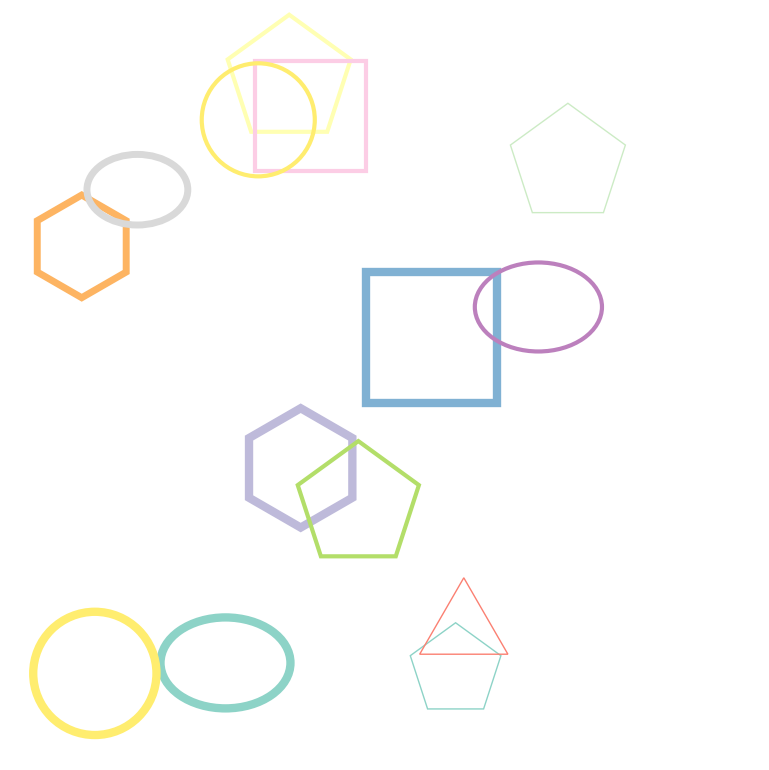[{"shape": "oval", "thickness": 3, "radius": 0.42, "center": [0.293, 0.139]}, {"shape": "pentagon", "thickness": 0.5, "radius": 0.31, "center": [0.592, 0.129]}, {"shape": "pentagon", "thickness": 1.5, "radius": 0.42, "center": [0.376, 0.897]}, {"shape": "hexagon", "thickness": 3, "radius": 0.39, "center": [0.391, 0.392]}, {"shape": "triangle", "thickness": 0.5, "radius": 0.33, "center": [0.602, 0.183]}, {"shape": "square", "thickness": 3, "radius": 0.42, "center": [0.56, 0.562]}, {"shape": "hexagon", "thickness": 2.5, "radius": 0.33, "center": [0.106, 0.68]}, {"shape": "pentagon", "thickness": 1.5, "radius": 0.41, "center": [0.465, 0.344]}, {"shape": "square", "thickness": 1.5, "radius": 0.36, "center": [0.403, 0.849]}, {"shape": "oval", "thickness": 2.5, "radius": 0.33, "center": [0.178, 0.754]}, {"shape": "oval", "thickness": 1.5, "radius": 0.41, "center": [0.699, 0.601]}, {"shape": "pentagon", "thickness": 0.5, "radius": 0.39, "center": [0.738, 0.787]}, {"shape": "circle", "thickness": 3, "radius": 0.4, "center": [0.123, 0.125]}, {"shape": "circle", "thickness": 1.5, "radius": 0.37, "center": [0.335, 0.844]}]